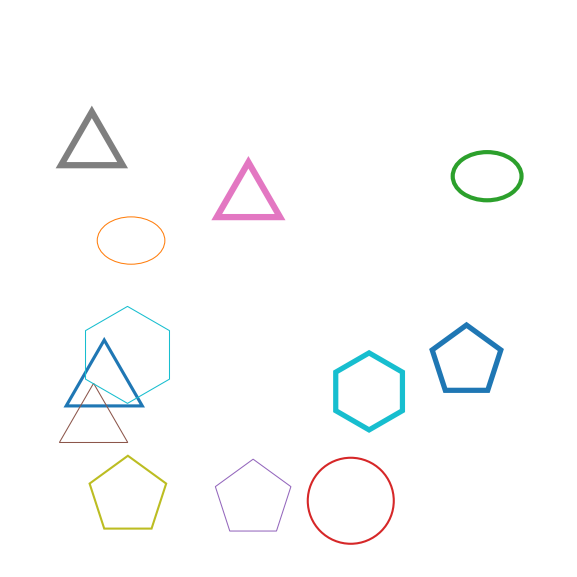[{"shape": "pentagon", "thickness": 2.5, "radius": 0.31, "center": [0.808, 0.374]}, {"shape": "triangle", "thickness": 1.5, "radius": 0.38, "center": [0.18, 0.334]}, {"shape": "oval", "thickness": 0.5, "radius": 0.29, "center": [0.227, 0.583]}, {"shape": "oval", "thickness": 2, "radius": 0.3, "center": [0.843, 0.694]}, {"shape": "circle", "thickness": 1, "radius": 0.37, "center": [0.607, 0.132]}, {"shape": "pentagon", "thickness": 0.5, "radius": 0.34, "center": [0.438, 0.135]}, {"shape": "triangle", "thickness": 0.5, "radius": 0.34, "center": [0.162, 0.267]}, {"shape": "triangle", "thickness": 3, "radius": 0.32, "center": [0.43, 0.655]}, {"shape": "triangle", "thickness": 3, "radius": 0.31, "center": [0.159, 0.744]}, {"shape": "pentagon", "thickness": 1, "radius": 0.35, "center": [0.221, 0.14]}, {"shape": "hexagon", "thickness": 0.5, "radius": 0.42, "center": [0.221, 0.385]}, {"shape": "hexagon", "thickness": 2.5, "radius": 0.33, "center": [0.639, 0.321]}]